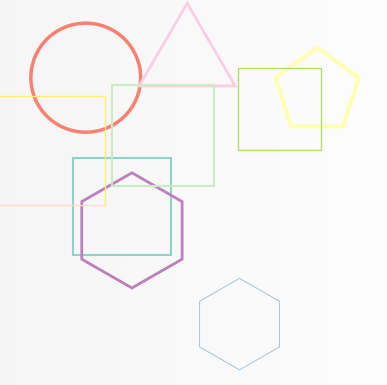[{"shape": "square", "thickness": 1.5, "radius": 0.63, "center": [0.314, 0.464]}, {"shape": "pentagon", "thickness": 3, "radius": 0.57, "center": [0.818, 0.763]}, {"shape": "circle", "thickness": 2.5, "radius": 0.71, "center": [0.221, 0.798]}, {"shape": "hexagon", "thickness": 0.5, "radius": 0.59, "center": [0.618, 0.158]}, {"shape": "square", "thickness": 1, "radius": 0.53, "center": [0.72, 0.717]}, {"shape": "triangle", "thickness": 2, "radius": 0.72, "center": [0.483, 0.848]}, {"shape": "hexagon", "thickness": 2, "radius": 0.75, "center": [0.34, 0.402]}, {"shape": "square", "thickness": 1.5, "radius": 0.66, "center": [0.42, 0.648]}, {"shape": "square", "thickness": 1, "radius": 0.71, "center": [0.128, 0.609]}]